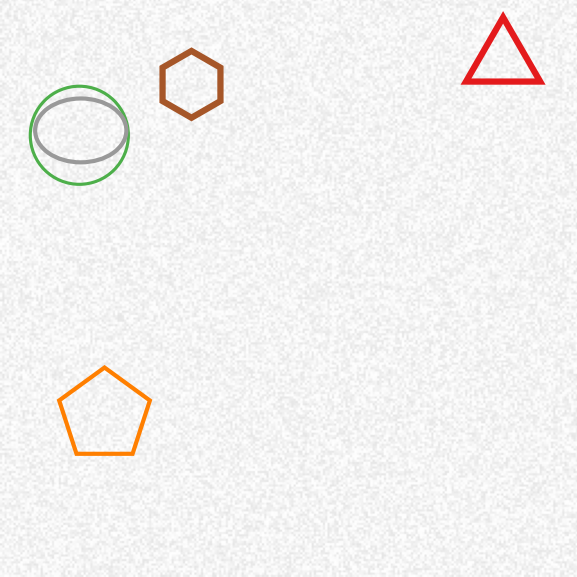[{"shape": "triangle", "thickness": 3, "radius": 0.37, "center": [0.871, 0.895]}, {"shape": "circle", "thickness": 1.5, "radius": 0.42, "center": [0.137, 0.765]}, {"shape": "pentagon", "thickness": 2, "radius": 0.41, "center": [0.181, 0.28]}, {"shape": "hexagon", "thickness": 3, "radius": 0.29, "center": [0.332, 0.853]}, {"shape": "oval", "thickness": 2, "radius": 0.39, "center": [0.14, 0.773]}]